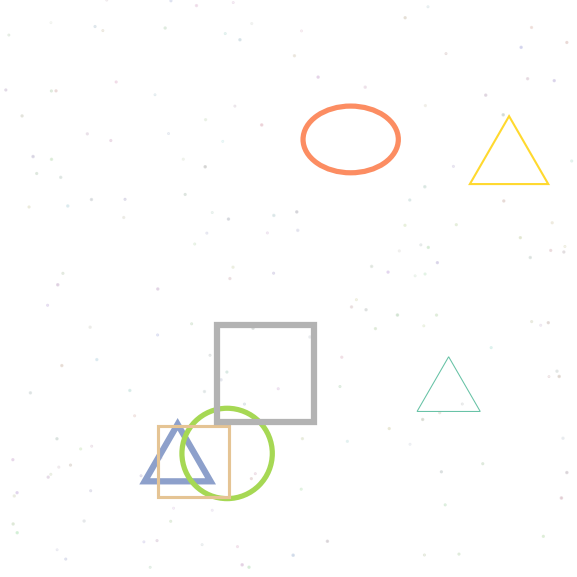[{"shape": "triangle", "thickness": 0.5, "radius": 0.32, "center": [0.777, 0.318]}, {"shape": "oval", "thickness": 2.5, "radius": 0.41, "center": [0.607, 0.758]}, {"shape": "triangle", "thickness": 3, "radius": 0.33, "center": [0.308, 0.199]}, {"shape": "circle", "thickness": 2.5, "radius": 0.39, "center": [0.393, 0.214]}, {"shape": "triangle", "thickness": 1, "radius": 0.39, "center": [0.882, 0.72]}, {"shape": "square", "thickness": 1.5, "radius": 0.31, "center": [0.335, 0.2]}, {"shape": "square", "thickness": 3, "radius": 0.42, "center": [0.46, 0.353]}]